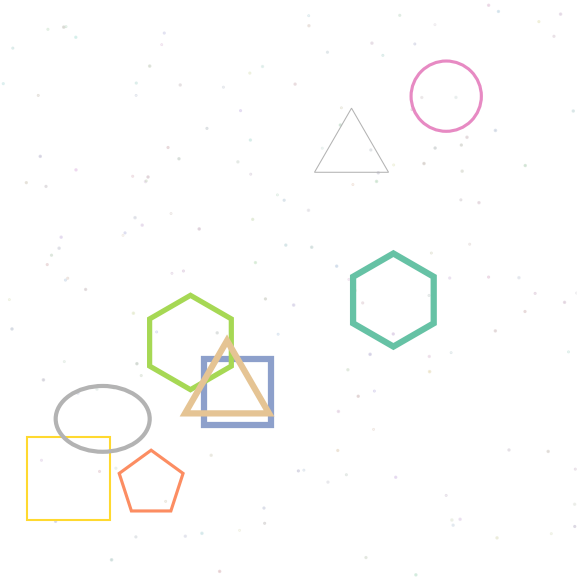[{"shape": "hexagon", "thickness": 3, "radius": 0.4, "center": [0.681, 0.48]}, {"shape": "pentagon", "thickness": 1.5, "radius": 0.29, "center": [0.262, 0.161]}, {"shape": "square", "thickness": 3, "radius": 0.29, "center": [0.411, 0.32]}, {"shape": "circle", "thickness": 1.5, "radius": 0.3, "center": [0.773, 0.833]}, {"shape": "hexagon", "thickness": 2.5, "radius": 0.41, "center": [0.33, 0.406]}, {"shape": "square", "thickness": 1, "radius": 0.36, "center": [0.119, 0.17]}, {"shape": "triangle", "thickness": 3, "radius": 0.42, "center": [0.393, 0.325]}, {"shape": "triangle", "thickness": 0.5, "radius": 0.37, "center": [0.609, 0.738]}, {"shape": "oval", "thickness": 2, "radius": 0.41, "center": [0.178, 0.274]}]